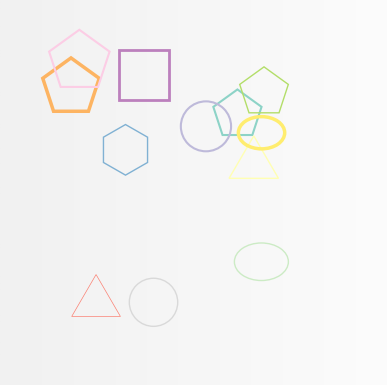[{"shape": "pentagon", "thickness": 1.5, "radius": 0.33, "center": [0.613, 0.702]}, {"shape": "triangle", "thickness": 1, "radius": 0.37, "center": [0.655, 0.574]}, {"shape": "circle", "thickness": 1.5, "radius": 0.32, "center": [0.532, 0.672]}, {"shape": "triangle", "thickness": 0.5, "radius": 0.36, "center": [0.248, 0.214]}, {"shape": "hexagon", "thickness": 1, "radius": 0.33, "center": [0.324, 0.611]}, {"shape": "pentagon", "thickness": 2.5, "radius": 0.38, "center": [0.183, 0.773]}, {"shape": "pentagon", "thickness": 1, "radius": 0.33, "center": [0.681, 0.76]}, {"shape": "pentagon", "thickness": 1.5, "radius": 0.41, "center": [0.205, 0.841]}, {"shape": "circle", "thickness": 1, "radius": 0.31, "center": [0.396, 0.215]}, {"shape": "square", "thickness": 2, "radius": 0.33, "center": [0.372, 0.805]}, {"shape": "oval", "thickness": 1, "radius": 0.35, "center": [0.675, 0.32]}, {"shape": "oval", "thickness": 2.5, "radius": 0.3, "center": [0.675, 0.655]}]